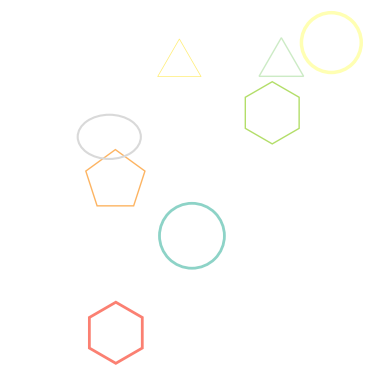[{"shape": "circle", "thickness": 2, "radius": 0.42, "center": [0.499, 0.388]}, {"shape": "circle", "thickness": 2.5, "radius": 0.39, "center": [0.861, 0.889]}, {"shape": "hexagon", "thickness": 2, "radius": 0.4, "center": [0.301, 0.136]}, {"shape": "pentagon", "thickness": 1, "radius": 0.4, "center": [0.3, 0.531]}, {"shape": "hexagon", "thickness": 1, "radius": 0.4, "center": [0.707, 0.707]}, {"shape": "oval", "thickness": 1.5, "radius": 0.41, "center": [0.284, 0.645]}, {"shape": "triangle", "thickness": 1, "radius": 0.33, "center": [0.731, 0.835]}, {"shape": "triangle", "thickness": 0.5, "radius": 0.33, "center": [0.466, 0.834]}]